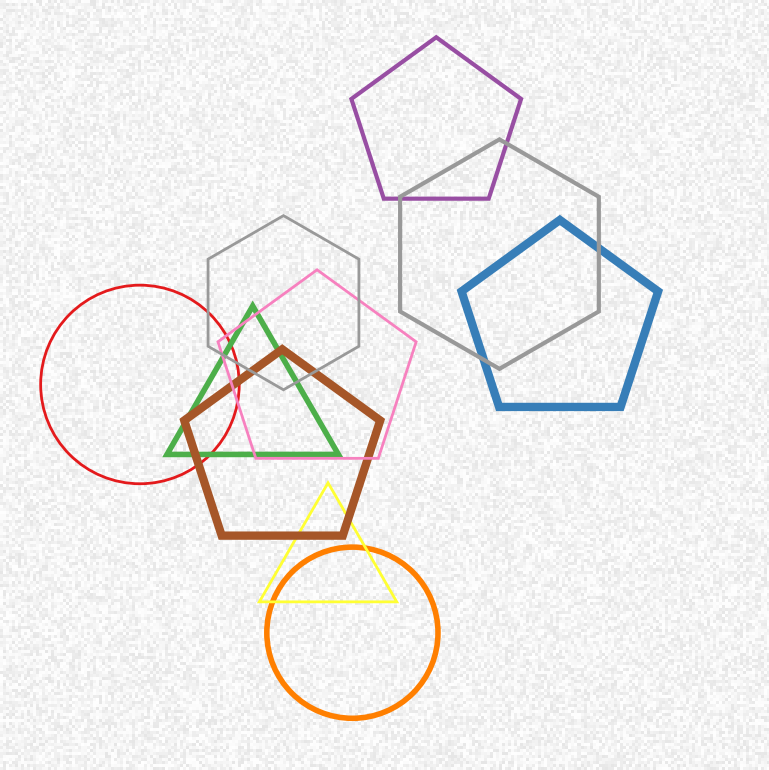[{"shape": "circle", "thickness": 1, "radius": 0.64, "center": [0.182, 0.501]}, {"shape": "pentagon", "thickness": 3, "radius": 0.67, "center": [0.727, 0.58]}, {"shape": "triangle", "thickness": 2, "radius": 0.64, "center": [0.328, 0.474]}, {"shape": "pentagon", "thickness": 1.5, "radius": 0.58, "center": [0.567, 0.836]}, {"shape": "circle", "thickness": 2, "radius": 0.56, "center": [0.458, 0.178]}, {"shape": "triangle", "thickness": 1, "radius": 0.52, "center": [0.426, 0.27]}, {"shape": "pentagon", "thickness": 3, "radius": 0.67, "center": [0.367, 0.413]}, {"shape": "pentagon", "thickness": 1, "radius": 0.68, "center": [0.412, 0.514]}, {"shape": "hexagon", "thickness": 1, "radius": 0.57, "center": [0.368, 0.607]}, {"shape": "hexagon", "thickness": 1.5, "radius": 0.74, "center": [0.649, 0.67]}]